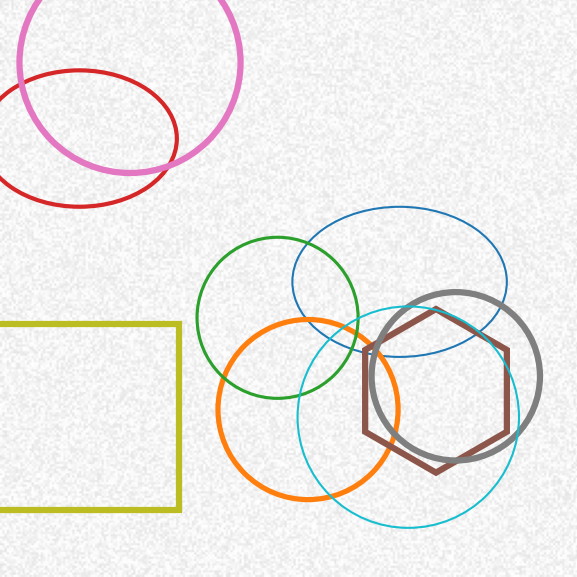[{"shape": "oval", "thickness": 1, "radius": 0.93, "center": [0.692, 0.511]}, {"shape": "circle", "thickness": 2.5, "radius": 0.78, "center": [0.533, 0.29]}, {"shape": "circle", "thickness": 1.5, "radius": 0.7, "center": [0.481, 0.449]}, {"shape": "oval", "thickness": 2, "radius": 0.84, "center": [0.138, 0.759]}, {"shape": "hexagon", "thickness": 3, "radius": 0.71, "center": [0.755, 0.322]}, {"shape": "circle", "thickness": 3, "radius": 0.96, "center": [0.225, 0.891]}, {"shape": "circle", "thickness": 3, "radius": 0.73, "center": [0.789, 0.348]}, {"shape": "square", "thickness": 3, "radius": 0.8, "center": [0.149, 0.277]}, {"shape": "circle", "thickness": 1, "radius": 0.96, "center": [0.707, 0.277]}]